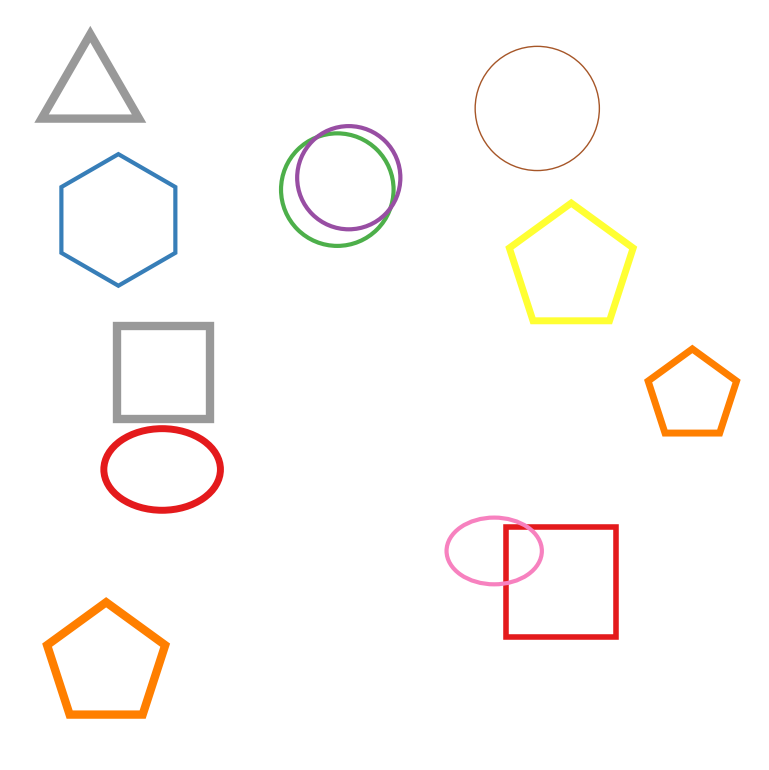[{"shape": "square", "thickness": 2, "radius": 0.36, "center": [0.728, 0.244]}, {"shape": "oval", "thickness": 2.5, "radius": 0.38, "center": [0.211, 0.39]}, {"shape": "hexagon", "thickness": 1.5, "radius": 0.43, "center": [0.154, 0.714]}, {"shape": "circle", "thickness": 1.5, "radius": 0.37, "center": [0.438, 0.754]}, {"shape": "circle", "thickness": 1.5, "radius": 0.34, "center": [0.453, 0.769]}, {"shape": "pentagon", "thickness": 3, "radius": 0.4, "center": [0.138, 0.137]}, {"shape": "pentagon", "thickness": 2.5, "radius": 0.3, "center": [0.899, 0.486]}, {"shape": "pentagon", "thickness": 2.5, "radius": 0.42, "center": [0.742, 0.652]}, {"shape": "circle", "thickness": 0.5, "radius": 0.4, "center": [0.698, 0.859]}, {"shape": "oval", "thickness": 1.5, "radius": 0.31, "center": [0.642, 0.284]}, {"shape": "triangle", "thickness": 3, "radius": 0.37, "center": [0.117, 0.883]}, {"shape": "square", "thickness": 3, "radius": 0.3, "center": [0.212, 0.516]}]